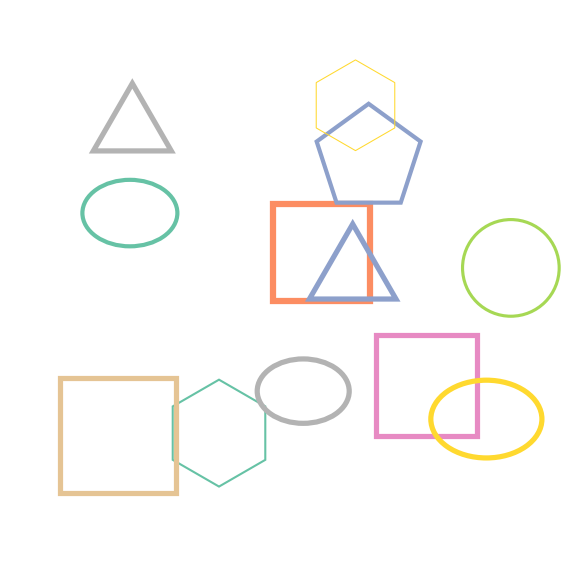[{"shape": "hexagon", "thickness": 1, "radius": 0.46, "center": [0.379, 0.249]}, {"shape": "oval", "thickness": 2, "radius": 0.41, "center": [0.225, 0.63]}, {"shape": "square", "thickness": 3, "radius": 0.42, "center": [0.557, 0.562]}, {"shape": "pentagon", "thickness": 2, "radius": 0.47, "center": [0.638, 0.725]}, {"shape": "triangle", "thickness": 2.5, "radius": 0.43, "center": [0.611, 0.525]}, {"shape": "square", "thickness": 2.5, "radius": 0.44, "center": [0.738, 0.332]}, {"shape": "circle", "thickness": 1.5, "radius": 0.42, "center": [0.885, 0.535]}, {"shape": "hexagon", "thickness": 0.5, "radius": 0.39, "center": [0.616, 0.817]}, {"shape": "oval", "thickness": 2.5, "radius": 0.48, "center": [0.842, 0.273]}, {"shape": "square", "thickness": 2.5, "radius": 0.5, "center": [0.204, 0.245]}, {"shape": "triangle", "thickness": 2.5, "radius": 0.39, "center": [0.229, 0.777]}, {"shape": "oval", "thickness": 2.5, "radius": 0.4, "center": [0.525, 0.322]}]